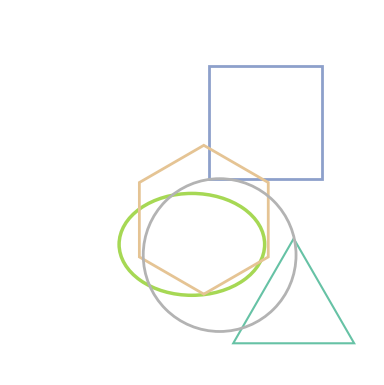[{"shape": "triangle", "thickness": 1.5, "radius": 0.91, "center": [0.763, 0.199]}, {"shape": "square", "thickness": 2, "radius": 0.73, "center": [0.69, 0.681]}, {"shape": "oval", "thickness": 2.5, "radius": 0.95, "center": [0.498, 0.365]}, {"shape": "hexagon", "thickness": 2, "radius": 0.97, "center": [0.529, 0.429]}, {"shape": "circle", "thickness": 2, "radius": 0.99, "center": [0.57, 0.337]}]